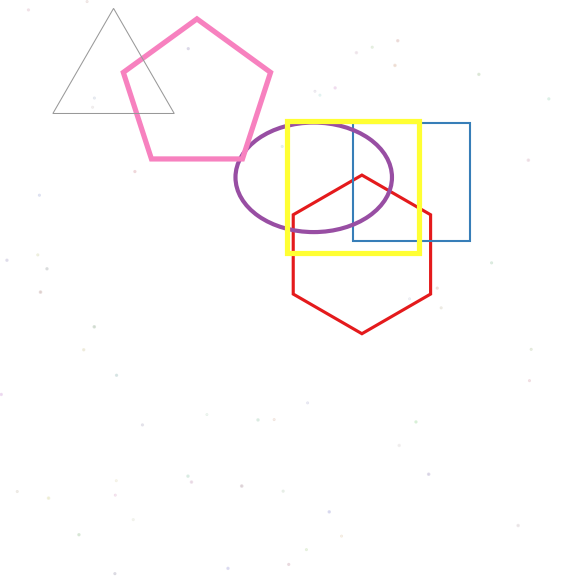[{"shape": "hexagon", "thickness": 1.5, "radius": 0.69, "center": [0.627, 0.559]}, {"shape": "square", "thickness": 1, "radius": 0.51, "center": [0.713, 0.684]}, {"shape": "oval", "thickness": 2, "radius": 0.68, "center": [0.543, 0.692]}, {"shape": "square", "thickness": 2.5, "radius": 0.57, "center": [0.611, 0.676]}, {"shape": "pentagon", "thickness": 2.5, "radius": 0.67, "center": [0.341, 0.832]}, {"shape": "triangle", "thickness": 0.5, "radius": 0.61, "center": [0.197, 0.863]}]